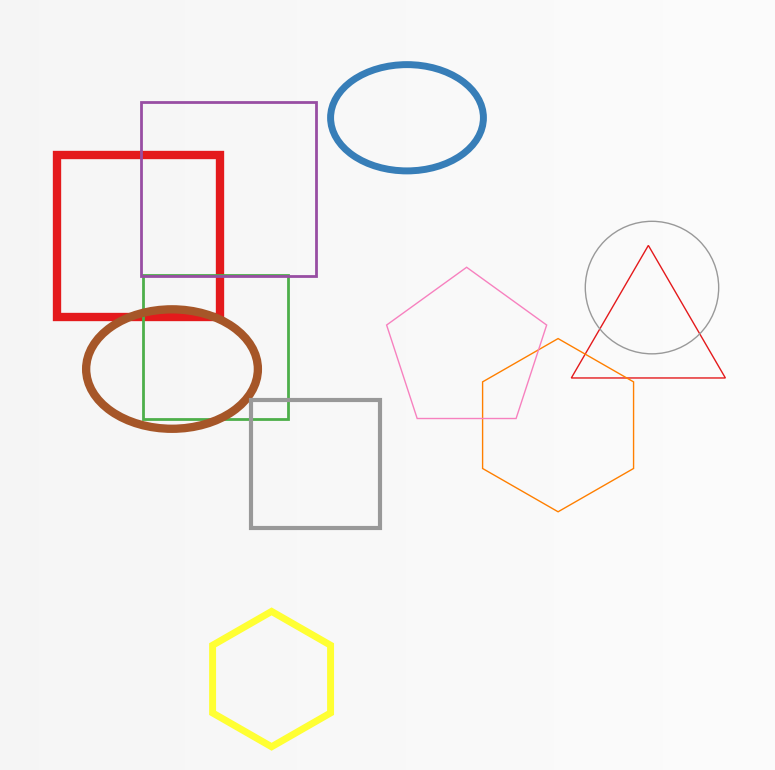[{"shape": "triangle", "thickness": 0.5, "radius": 0.57, "center": [0.837, 0.567]}, {"shape": "square", "thickness": 3, "radius": 0.53, "center": [0.179, 0.693]}, {"shape": "oval", "thickness": 2.5, "radius": 0.49, "center": [0.525, 0.847]}, {"shape": "square", "thickness": 1, "radius": 0.47, "center": [0.278, 0.55]}, {"shape": "square", "thickness": 1, "radius": 0.56, "center": [0.295, 0.754]}, {"shape": "hexagon", "thickness": 0.5, "radius": 0.56, "center": [0.72, 0.448]}, {"shape": "hexagon", "thickness": 2.5, "radius": 0.44, "center": [0.35, 0.118]}, {"shape": "oval", "thickness": 3, "radius": 0.55, "center": [0.222, 0.521]}, {"shape": "pentagon", "thickness": 0.5, "radius": 0.54, "center": [0.602, 0.544]}, {"shape": "square", "thickness": 1.5, "radius": 0.42, "center": [0.407, 0.397]}, {"shape": "circle", "thickness": 0.5, "radius": 0.43, "center": [0.841, 0.627]}]